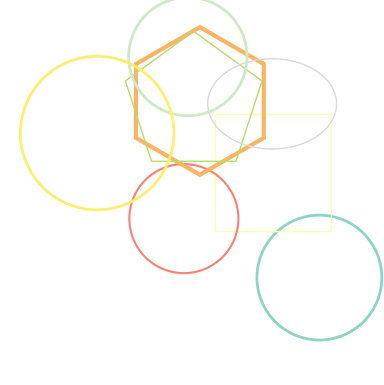[{"shape": "circle", "thickness": 2, "radius": 0.81, "center": [0.83, 0.279]}, {"shape": "square", "thickness": 1, "radius": 0.76, "center": [0.709, 0.551]}, {"shape": "circle", "thickness": 1.5, "radius": 0.71, "center": [0.478, 0.432]}, {"shape": "hexagon", "thickness": 3, "radius": 0.96, "center": [0.519, 0.738]}, {"shape": "pentagon", "thickness": 1, "radius": 0.93, "center": [0.503, 0.732]}, {"shape": "oval", "thickness": 1, "radius": 0.84, "center": [0.707, 0.73]}, {"shape": "circle", "thickness": 2, "radius": 0.77, "center": [0.488, 0.853]}, {"shape": "circle", "thickness": 2, "radius": 1.0, "center": [0.252, 0.654]}]